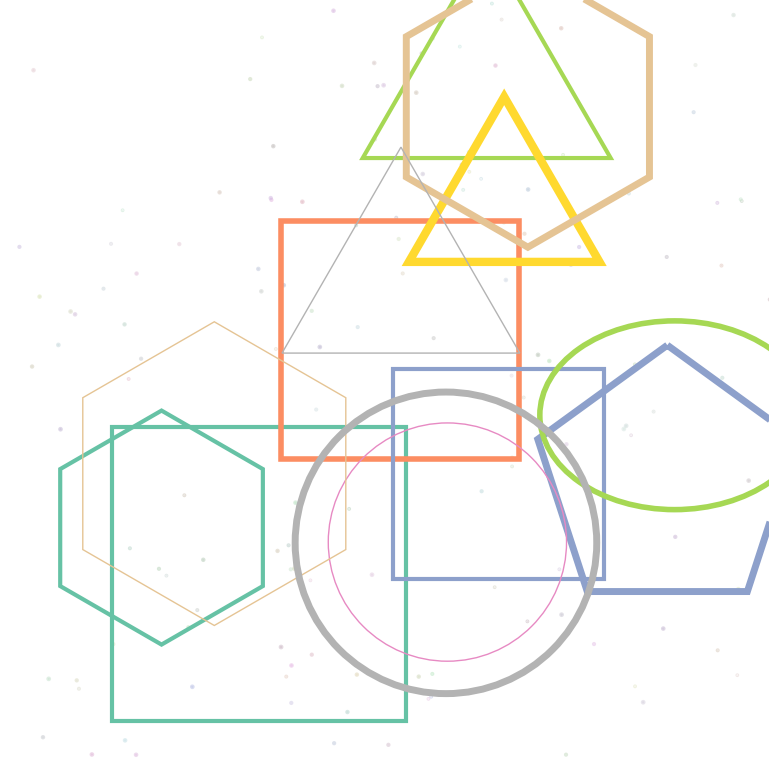[{"shape": "square", "thickness": 1.5, "radius": 0.95, "center": [0.337, 0.254]}, {"shape": "hexagon", "thickness": 1.5, "radius": 0.76, "center": [0.21, 0.315]}, {"shape": "square", "thickness": 2, "radius": 0.77, "center": [0.52, 0.559]}, {"shape": "square", "thickness": 1.5, "radius": 0.68, "center": [0.647, 0.384]}, {"shape": "pentagon", "thickness": 2.5, "radius": 0.88, "center": [0.867, 0.375]}, {"shape": "circle", "thickness": 0.5, "radius": 0.77, "center": [0.581, 0.296]}, {"shape": "oval", "thickness": 2, "radius": 0.88, "center": [0.876, 0.461]}, {"shape": "triangle", "thickness": 1.5, "radius": 0.93, "center": [0.632, 0.888]}, {"shape": "triangle", "thickness": 3, "radius": 0.71, "center": [0.655, 0.731]}, {"shape": "hexagon", "thickness": 0.5, "radius": 0.99, "center": [0.278, 0.385]}, {"shape": "hexagon", "thickness": 2.5, "radius": 0.91, "center": [0.686, 0.861]}, {"shape": "triangle", "thickness": 0.5, "radius": 0.89, "center": [0.521, 0.631]}, {"shape": "circle", "thickness": 2.5, "radius": 0.98, "center": [0.579, 0.295]}]